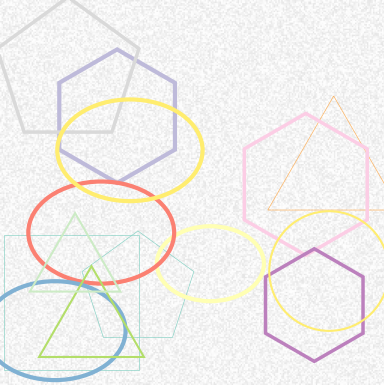[{"shape": "pentagon", "thickness": 0.5, "radius": 0.76, "center": [0.358, 0.247]}, {"shape": "square", "thickness": 0.5, "radius": 0.88, "center": [0.185, 0.214]}, {"shape": "oval", "thickness": 3, "radius": 0.7, "center": [0.546, 0.315]}, {"shape": "hexagon", "thickness": 3, "radius": 0.87, "center": [0.304, 0.698]}, {"shape": "oval", "thickness": 3, "radius": 0.95, "center": [0.263, 0.396]}, {"shape": "oval", "thickness": 3, "radius": 0.92, "center": [0.143, 0.141]}, {"shape": "triangle", "thickness": 0.5, "radius": 0.99, "center": [0.867, 0.553]}, {"shape": "triangle", "thickness": 1.5, "radius": 0.79, "center": [0.238, 0.151]}, {"shape": "hexagon", "thickness": 2.5, "radius": 0.92, "center": [0.794, 0.521]}, {"shape": "pentagon", "thickness": 2.5, "radius": 0.97, "center": [0.177, 0.814]}, {"shape": "hexagon", "thickness": 2.5, "radius": 0.73, "center": [0.816, 0.208]}, {"shape": "triangle", "thickness": 1.5, "radius": 0.68, "center": [0.195, 0.311]}, {"shape": "oval", "thickness": 3, "radius": 0.94, "center": [0.337, 0.61]}, {"shape": "circle", "thickness": 1.5, "radius": 0.78, "center": [0.855, 0.296]}]